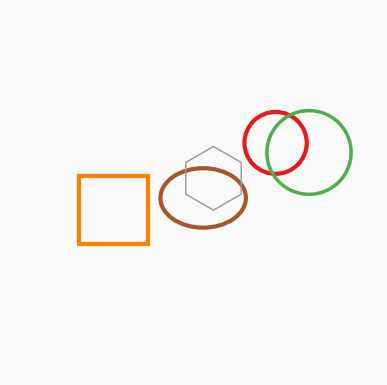[{"shape": "circle", "thickness": 3, "radius": 0.4, "center": [0.711, 0.629]}, {"shape": "circle", "thickness": 2.5, "radius": 0.54, "center": [0.797, 0.604]}, {"shape": "square", "thickness": 3, "radius": 0.44, "center": [0.294, 0.455]}, {"shape": "oval", "thickness": 3, "radius": 0.55, "center": [0.524, 0.486]}, {"shape": "hexagon", "thickness": 1, "radius": 0.41, "center": [0.551, 0.537]}]